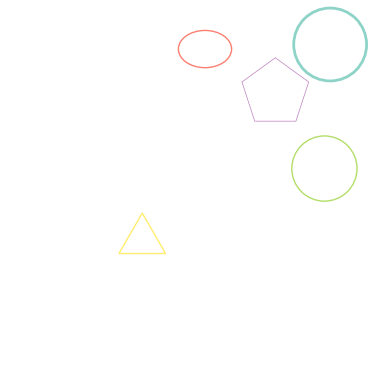[{"shape": "circle", "thickness": 2, "radius": 0.47, "center": [0.858, 0.884]}, {"shape": "oval", "thickness": 1, "radius": 0.35, "center": [0.532, 0.873]}, {"shape": "circle", "thickness": 1, "radius": 0.42, "center": [0.843, 0.562]}, {"shape": "pentagon", "thickness": 0.5, "radius": 0.46, "center": [0.715, 0.759]}, {"shape": "triangle", "thickness": 1, "radius": 0.35, "center": [0.37, 0.377]}]